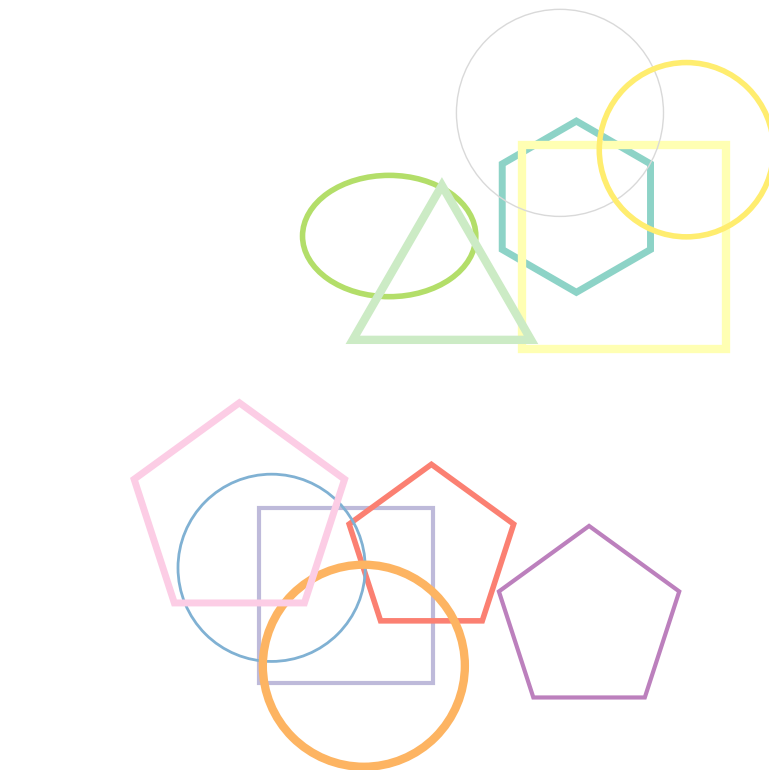[{"shape": "hexagon", "thickness": 2.5, "radius": 0.56, "center": [0.749, 0.732]}, {"shape": "square", "thickness": 3, "radius": 0.66, "center": [0.81, 0.679]}, {"shape": "square", "thickness": 1.5, "radius": 0.57, "center": [0.45, 0.227]}, {"shape": "pentagon", "thickness": 2, "radius": 0.56, "center": [0.56, 0.285]}, {"shape": "circle", "thickness": 1, "radius": 0.61, "center": [0.353, 0.263]}, {"shape": "circle", "thickness": 3, "radius": 0.66, "center": [0.473, 0.135]}, {"shape": "oval", "thickness": 2, "radius": 0.56, "center": [0.505, 0.693]}, {"shape": "pentagon", "thickness": 2.5, "radius": 0.72, "center": [0.311, 0.333]}, {"shape": "circle", "thickness": 0.5, "radius": 0.67, "center": [0.727, 0.853]}, {"shape": "pentagon", "thickness": 1.5, "radius": 0.62, "center": [0.765, 0.194]}, {"shape": "triangle", "thickness": 3, "radius": 0.67, "center": [0.574, 0.625]}, {"shape": "circle", "thickness": 2, "radius": 0.57, "center": [0.891, 0.806]}]